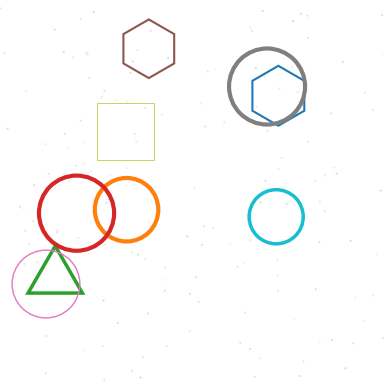[{"shape": "hexagon", "thickness": 1.5, "radius": 0.39, "center": [0.723, 0.751]}, {"shape": "circle", "thickness": 3, "radius": 0.41, "center": [0.329, 0.455]}, {"shape": "triangle", "thickness": 2.5, "radius": 0.41, "center": [0.143, 0.28]}, {"shape": "circle", "thickness": 3, "radius": 0.49, "center": [0.199, 0.446]}, {"shape": "hexagon", "thickness": 1.5, "radius": 0.38, "center": [0.387, 0.873]}, {"shape": "circle", "thickness": 1, "radius": 0.44, "center": [0.119, 0.262]}, {"shape": "circle", "thickness": 3, "radius": 0.49, "center": [0.694, 0.775]}, {"shape": "square", "thickness": 0.5, "radius": 0.37, "center": [0.325, 0.658]}, {"shape": "circle", "thickness": 2.5, "radius": 0.35, "center": [0.717, 0.437]}]